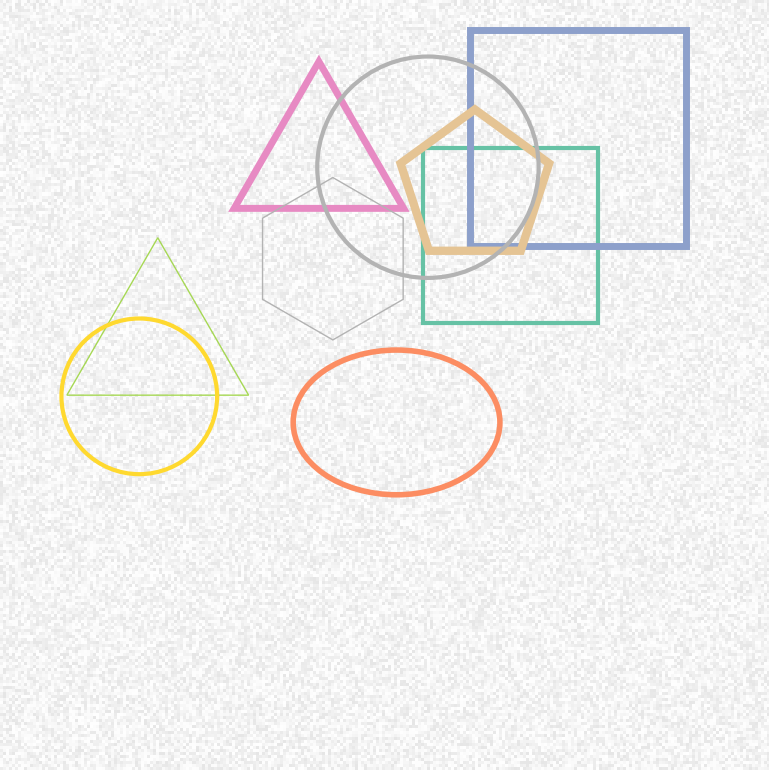[{"shape": "square", "thickness": 1.5, "radius": 0.57, "center": [0.663, 0.694]}, {"shape": "oval", "thickness": 2, "radius": 0.67, "center": [0.515, 0.451]}, {"shape": "square", "thickness": 2.5, "radius": 0.7, "center": [0.75, 0.821]}, {"shape": "triangle", "thickness": 2.5, "radius": 0.64, "center": [0.414, 0.793]}, {"shape": "triangle", "thickness": 0.5, "radius": 0.68, "center": [0.205, 0.555]}, {"shape": "circle", "thickness": 1.5, "radius": 0.51, "center": [0.181, 0.485]}, {"shape": "pentagon", "thickness": 3, "radius": 0.51, "center": [0.617, 0.756]}, {"shape": "circle", "thickness": 1.5, "radius": 0.72, "center": [0.556, 0.783]}, {"shape": "hexagon", "thickness": 0.5, "radius": 0.53, "center": [0.432, 0.664]}]